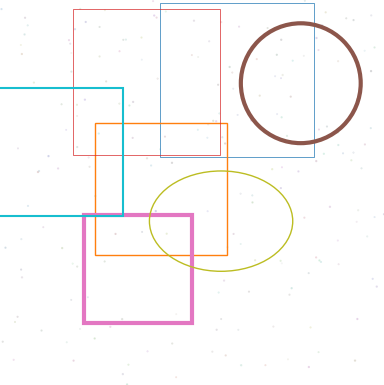[{"shape": "square", "thickness": 0.5, "radius": 1.0, "center": [0.616, 0.792]}, {"shape": "square", "thickness": 1, "radius": 0.85, "center": [0.419, 0.509]}, {"shape": "square", "thickness": 0.5, "radius": 0.95, "center": [0.381, 0.787]}, {"shape": "circle", "thickness": 3, "radius": 0.78, "center": [0.781, 0.784]}, {"shape": "square", "thickness": 3, "radius": 0.7, "center": [0.358, 0.301]}, {"shape": "oval", "thickness": 1, "radius": 0.93, "center": [0.574, 0.426]}, {"shape": "square", "thickness": 1.5, "radius": 0.83, "center": [0.152, 0.606]}]